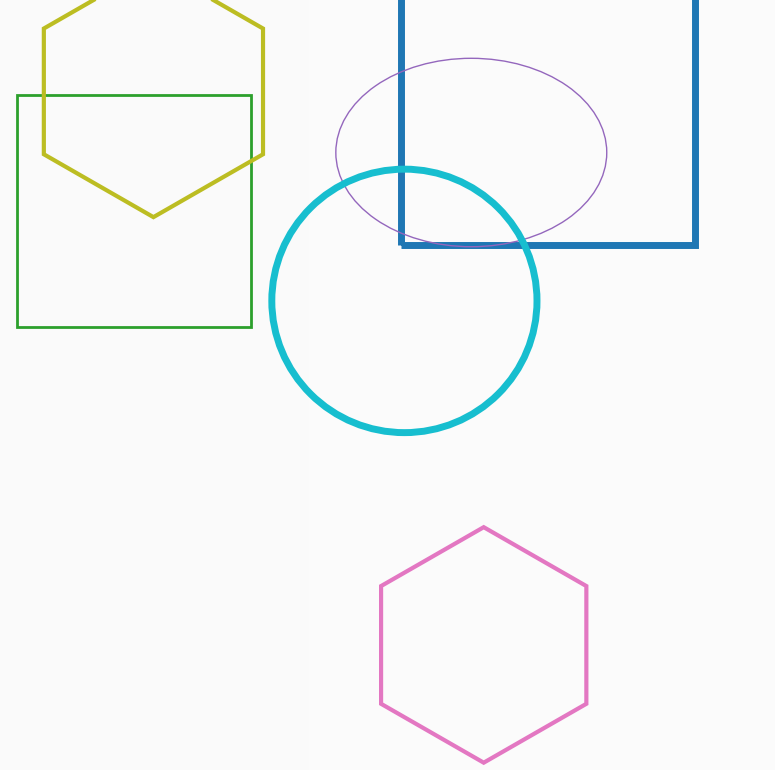[{"shape": "square", "thickness": 2.5, "radius": 0.95, "center": [0.707, 0.872]}, {"shape": "square", "thickness": 1, "radius": 0.75, "center": [0.173, 0.726]}, {"shape": "oval", "thickness": 0.5, "radius": 0.87, "center": [0.608, 0.802]}, {"shape": "hexagon", "thickness": 1.5, "radius": 0.76, "center": [0.624, 0.162]}, {"shape": "hexagon", "thickness": 1.5, "radius": 0.82, "center": [0.198, 0.881]}, {"shape": "circle", "thickness": 2.5, "radius": 0.86, "center": [0.522, 0.609]}]